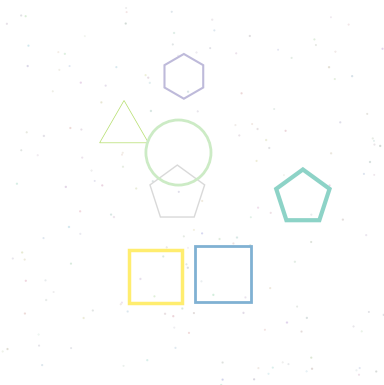[{"shape": "pentagon", "thickness": 3, "radius": 0.36, "center": [0.787, 0.487]}, {"shape": "hexagon", "thickness": 1.5, "radius": 0.29, "center": [0.478, 0.802]}, {"shape": "square", "thickness": 2, "radius": 0.36, "center": [0.579, 0.288]}, {"shape": "triangle", "thickness": 0.5, "radius": 0.37, "center": [0.322, 0.666]}, {"shape": "pentagon", "thickness": 1, "radius": 0.37, "center": [0.461, 0.497]}, {"shape": "circle", "thickness": 2, "radius": 0.42, "center": [0.463, 0.604]}, {"shape": "square", "thickness": 2.5, "radius": 0.34, "center": [0.404, 0.281]}]